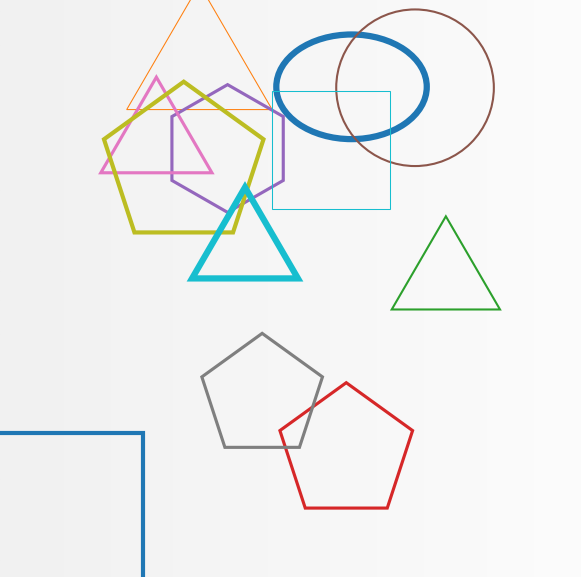[{"shape": "oval", "thickness": 3, "radius": 0.65, "center": [0.605, 0.849]}, {"shape": "square", "thickness": 2, "radius": 0.67, "center": [0.113, 0.115]}, {"shape": "triangle", "thickness": 0.5, "radius": 0.72, "center": [0.343, 0.882]}, {"shape": "triangle", "thickness": 1, "radius": 0.54, "center": [0.767, 0.517]}, {"shape": "pentagon", "thickness": 1.5, "radius": 0.6, "center": [0.596, 0.216]}, {"shape": "hexagon", "thickness": 1.5, "radius": 0.55, "center": [0.392, 0.742]}, {"shape": "circle", "thickness": 1, "radius": 0.68, "center": [0.714, 0.847]}, {"shape": "triangle", "thickness": 1.5, "radius": 0.55, "center": [0.269, 0.755]}, {"shape": "pentagon", "thickness": 1.5, "radius": 0.55, "center": [0.451, 0.313]}, {"shape": "pentagon", "thickness": 2, "radius": 0.72, "center": [0.316, 0.713]}, {"shape": "triangle", "thickness": 3, "radius": 0.53, "center": [0.421, 0.57]}, {"shape": "square", "thickness": 0.5, "radius": 0.51, "center": [0.57, 0.74]}]